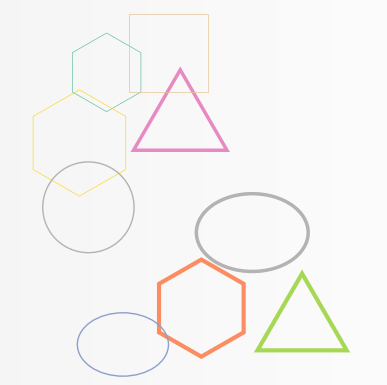[{"shape": "hexagon", "thickness": 0.5, "radius": 0.51, "center": [0.275, 0.812]}, {"shape": "hexagon", "thickness": 3, "radius": 0.63, "center": [0.52, 0.2]}, {"shape": "oval", "thickness": 1, "radius": 0.59, "center": [0.317, 0.105]}, {"shape": "triangle", "thickness": 2.5, "radius": 0.7, "center": [0.465, 0.679]}, {"shape": "triangle", "thickness": 3, "radius": 0.66, "center": [0.78, 0.156]}, {"shape": "hexagon", "thickness": 0.5, "radius": 0.69, "center": [0.205, 0.629]}, {"shape": "square", "thickness": 0.5, "radius": 0.51, "center": [0.435, 0.862]}, {"shape": "circle", "thickness": 1, "radius": 0.59, "center": [0.228, 0.462]}, {"shape": "oval", "thickness": 2.5, "radius": 0.72, "center": [0.651, 0.396]}]